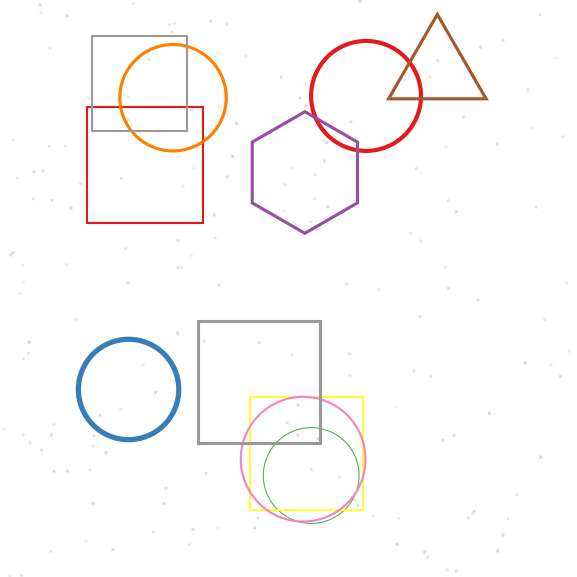[{"shape": "circle", "thickness": 2, "radius": 0.48, "center": [0.634, 0.833]}, {"shape": "square", "thickness": 1, "radius": 0.5, "center": [0.252, 0.713]}, {"shape": "circle", "thickness": 2.5, "radius": 0.43, "center": [0.223, 0.325]}, {"shape": "circle", "thickness": 0.5, "radius": 0.41, "center": [0.539, 0.176]}, {"shape": "hexagon", "thickness": 1.5, "radius": 0.53, "center": [0.528, 0.7]}, {"shape": "circle", "thickness": 1.5, "radius": 0.46, "center": [0.3, 0.83]}, {"shape": "square", "thickness": 1, "radius": 0.49, "center": [0.531, 0.214]}, {"shape": "triangle", "thickness": 1.5, "radius": 0.49, "center": [0.757, 0.877]}, {"shape": "circle", "thickness": 1, "radius": 0.54, "center": [0.525, 0.204]}, {"shape": "square", "thickness": 1.5, "radius": 0.53, "center": [0.449, 0.338]}, {"shape": "square", "thickness": 1, "radius": 0.41, "center": [0.241, 0.855]}]